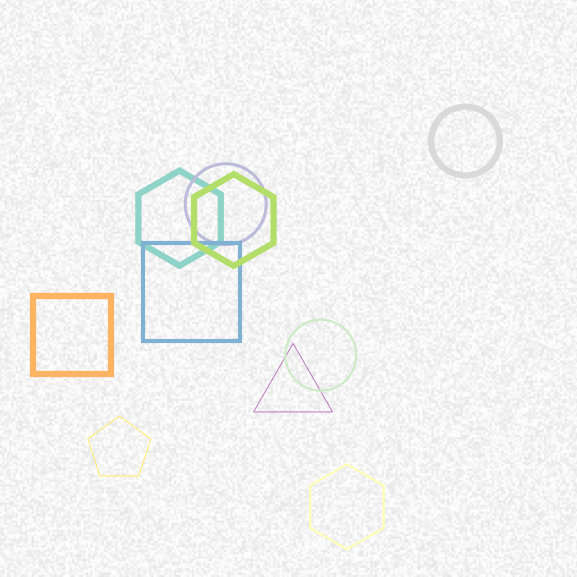[{"shape": "hexagon", "thickness": 3, "radius": 0.41, "center": [0.311, 0.621]}, {"shape": "hexagon", "thickness": 1, "radius": 0.37, "center": [0.601, 0.122]}, {"shape": "circle", "thickness": 1.5, "radius": 0.35, "center": [0.391, 0.646]}, {"shape": "square", "thickness": 2, "radius": 0.42, "center": [0.331, 0.494]}, {"shape": "square", "thickness": 3, "radius": 0.34, "center": [0.125, 0.419]}, {"shape": "hexagon", "thickness": 3, "radius": 0.4, "center": [0.405, 0.618]}, {"shape": "circle", "thickness": 3, "radius": 0.3, "center": [0.806, 0.755]}, {"shape": "triangle", "thickness": 0.5, "radius": 0.4, "center": [0.507, 0.325]}, {"shape": "circle", "thickness": 1, "radius": 0.31, "center": [0.555, 0.384]}, {"shape": "pentagon", "thickness": 0.5, "radius": 0.29, "center": [0.207, 0.221]}]